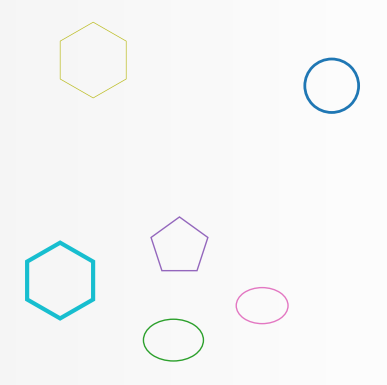[{"shape": "circle", "thickness": 2, "radius": 0.35, "center": [0.856, 0.777]}, {"shape": "oval", "thickness": 1, "radius": 0.39, "center": [0.448, 0.117]}, {"shape": "pentagon", "thickness": 1, "radius": 0.39, "center": [0.463, 0.359]}, {"shape": "oval", "thickness": 1, "radius": 0.33, "center": [0.676, 0.206]}, {"shape": "hexagon", "thickness": 0.5, "radius": 0.49, "center": [0.241, 0.844]}, {"shape": "hexagon", "thickness": 3, "radius": 0.49, "center": [0.155, 0.271]}]